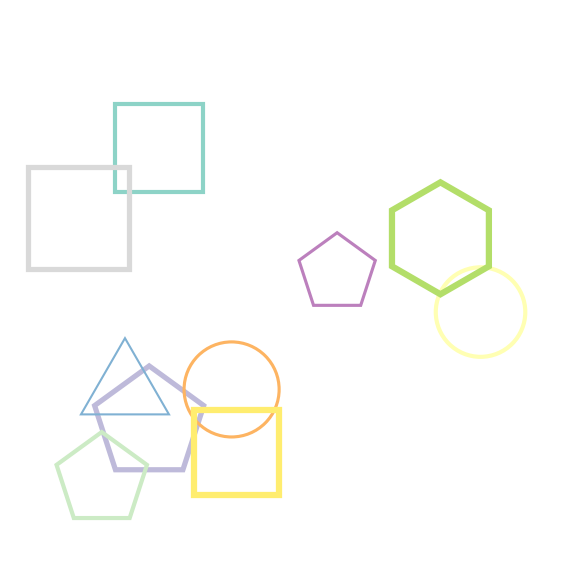[{"shape": "square", "thickness": 2, "radius": 0.38, "center": [0.276, 0.743]}, {"shape": "circle", "thickness": 2, "radius": 0.39, "center": [0.832, 0.459]}, {"shape": "pentagon", "thickness": 2.5, "radius": 0.5, "center": [0.258, 0.266]}, {"shape": "triangle", "thickness": 1, "radius": 0.44, "center": [0.216, 0.326]}, {"shape": "circle", "thickness": 1.5, "radius": 0.41, "center": [0.401, 0.325]}, {"shape": "hexagon", "thickness": 3, "radius": 0.48, "center": [0.763, 0.586]}, {"shape": "square", "thickness": 2.5, "radius": 0.44, "center": [0.135, 0.622]}, {"shape": "pentagon", "thickness": 1.5, "radius": 0.35, "center": [0.584, 0.527]}, {"shape": "pentagon", "thickness": 2, "radius": 0.41, "center": [0.176, 0.169]}, {"shape": "square", "thickness": 3, "radius": 0.37, "center": [0.41, 0.215]}]